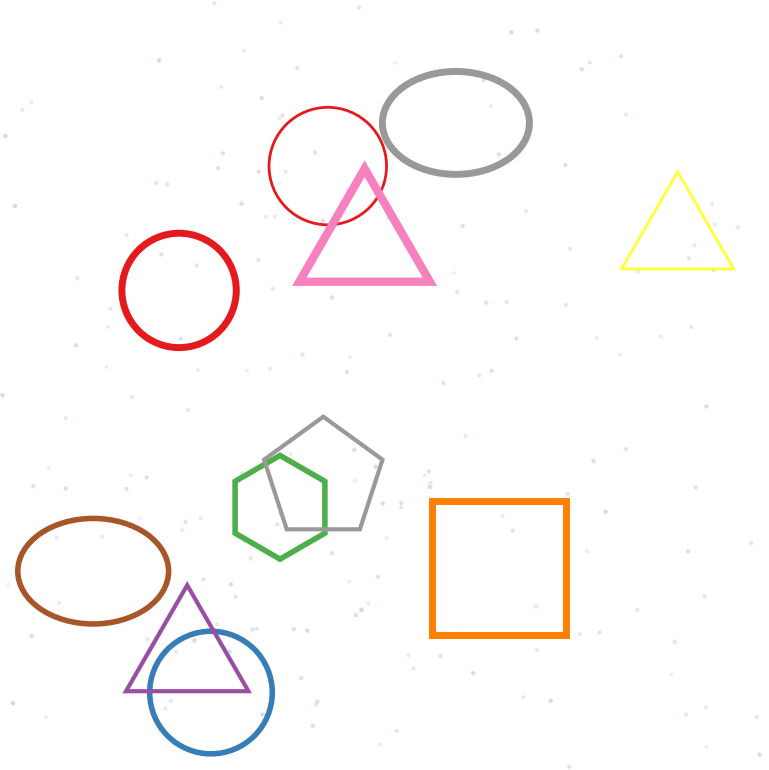[{"shape": "circle", "thickness": 1, "radius": 0.38, "center": [0.426, 0.784]}, {"shape": "circle", "thickness": 2.5, "radius": 0.37, "center": [0.233, 0.623]}, {"shape": "circle", "thickness": 2, "radius": 0.4, "center": [0.274, 0.101]}, {"shape": "hexagon", "thickness": 2, "radius": 0.34, "center": [0.364, 0.341]}, {"shape": "triangle", "thickness": 1.5, "radius": 0.46, "center": [0.243, 0.148]}, {"shape": "square", "thickness": 2.5, "radius": 0.43, "center": [0.648, 0.262]}, {"shape": "triangle", "thickness": 1, "radius": 0.42, "center": [0.88, 0.693]}, {"shape": "oval", "thickness": 2, "radius": 0.49, "center": [0.121, 0.258]}, {"shape": "triangle", "thickness": 3, "radius": 0.49, "center": [0.474, 0.683]}, {"shape": "pentagon", "thickness": 1.5, "radius": 0.4, "center": [0.42, 0.378]}, {"shape": "oval", "thickness": 2.5, "radius": 0.48, "center": [0.592, 0.84]}]